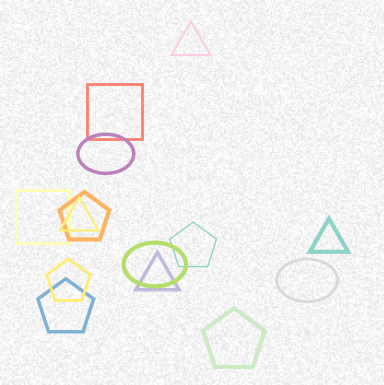[{"shape": "triangle", "thickness": 3, "radius": 0.29, "center": [0.854, 0.375]}, {"shape": "pentagon", "thickness": 1, "radius": 0.32, "center": [0.502, 0.359]}, {"shape": "square", "thickness": 2, "radius": 0.34, "center": [0.11, 0.437]}, {"shape": "triangle", "thickness": 2.5, "radius": 0.32, "center": [0.409, 0.28]}, {"shape": "square", "thickness": 2, "radius": 0.36, "center": [0.296, 0.71]}, {"shape": "pentagon", "thickness": 2.5, "radius": 0.38, "center": [0.171, 0.2]}, {"shape": "pentagon", "thickness": 3, "radius": 0.34, "center": [0.219, 0.433]}, {"shape": "oval", "thickness": 3, "radius": 0.41, "center": [0.402, 0.313]}, {"shape": "triangle", "thickness": 1.5, "radius": 0.29, "center": [0.496, 0.886]}, {"shape": "oval", "thickness": 2, "radius": 0.4, "center": [0.798, 0.272]}, {"shape": "oval", "thickness": 2.5, "radius": 0.36, "center": [0.275, 0.6]}, {"shape": "pentagon", "thickness": 3, "radius": 0.42, "center": [0.608, 0.115]}, {"shape": "triangle", "thickness": 1.5, "radius": 0.29, "center": [0.206, 0.43]}, {"shape": "pentagon", "thickness": 2, "radius": 0.3, "center": [0.178, 0.268]}]